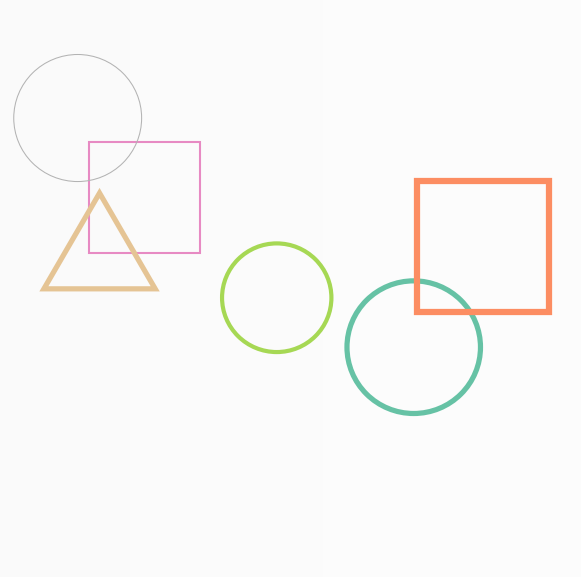[{"shape": "circle", "thickness": 2.5, "radius": 0.57, "center": [0.712, 0.398]}, {"shape": "square", "thickness": 3, "radius": 0.57, "center": [0.831, 0.573]}, {"shape": "square", "thickness": 1, "radius": 0.48, "center": [0.249, 0.657]}, {"shape": "circle", "thickness": 2, "radius": 0.47, "center": [0.476, 0.484]}, {"shape": "triangle", "thickness": 2.5, "radius": 0.55, "center": [0.171, 0.554]}, {"shape": "circle", "thickness": 0.5, "radius": 0.55, "center": [0.134, 0.795]}]